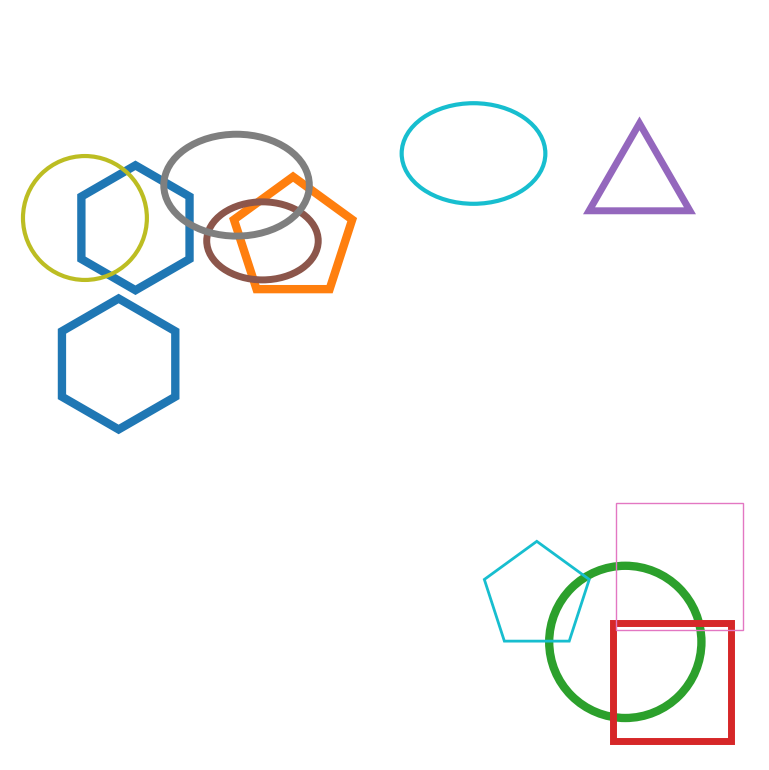[{"shape": "hexagon", "thickness": 3, "radius": 0.41, "center": [0.176, 0.704]}, {"shape": "hexagon", "thickness": 3, "radius": 0.42, "center": [0.154, 0.527]}, {"shape": "pentagon", "thickness": 3, "radius": 0.4, "center": [0.381, 0.69]}, {"shape": "circle", "thickness": 3, "radius": 0.49, "center": [0.812, 0.166]}, {"shape": "square", "thickness": 2.5, "radius": 0.38, "center": [0.872, 0.114]}, {"shape": "triangle", "thickness": 2.5, "radius": 0.38, "center": [0.831, 0.764]}, {"shape": "oval", "thickness": 2.5, "radius": 0.36, "center": [0.341, 0.687]}, {"shape": "square", "thickness": 0.5, "radius": 0.41, "center": [0.882, 0.264]}, {"shape": "oval", "thickness": 2.5, "radius": 0.47, "center": [0.307, 0.76]}, {"shape": "circle", "thickness": 1.5, "radius": 0.4, "center": [0.11, 0.717]}, {"shape": "pentagon", "thickness": 1, "radius": 0.36, "center": [0.697, 0.225]}, {"shape": "oval", "thickness": 1.5, "radius": 0.47, "center": [0.615, 0.801]}]